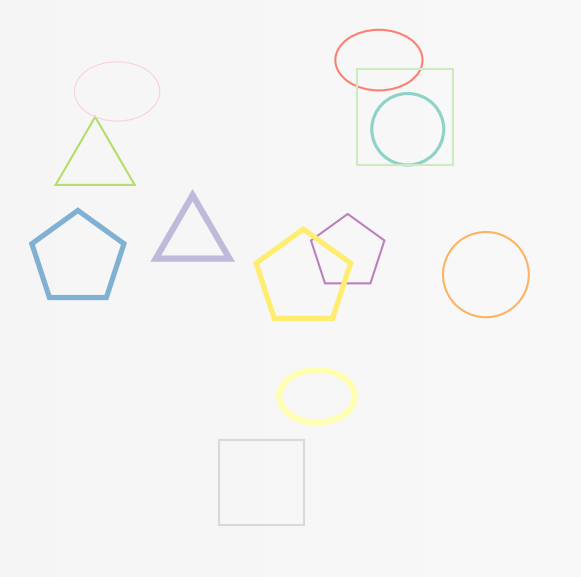[{"shape": "circle", "thickness": 1.5, "radius": 0.31, "center": [0.702, 0.775]}, {"shape": "oval", "thickness": 3, "radius": 0.32, "center": [0.545, 0.313]}, {"shape": "triangle", "thickness": 3, "radius": 0.37, "center": [0.331, 0.588]}, {"shape": "oval", "thickness": 1, "radius": 0.37, "center": [0.652, 0.895]}, {"shape": "pentagon", "thickness": 2.5, "radius": 0.42, "center": [0.134, 0.551]}, {"shape": "circle", "thickness": 1, "radius": 0.37, "center": [0.836, 0.524]}, {"shape": "triangle", "thickness": 1, "radius": 0.39, "center": [0.164, 0.718]}, {"shape": "oval", "thickness": 0.5, "radius": 0.37, "center": [0.201, 0.841]}, {"shape": "square", "thickness": 1, "radius": 0.37, "center": [0.45, 0.164]}, {"shape": "pentagon", "thickness": 1, "radius": 0.33, "center": [0.598, 0.562]}, {"shape": "square", "thickness": 1, "radius": 0.41, "center": [0.697, 0.797]}, {"shape": "pentagon", "thickness": 2.5, "radius": 0.43, "center": [0.522, 0.517]}]